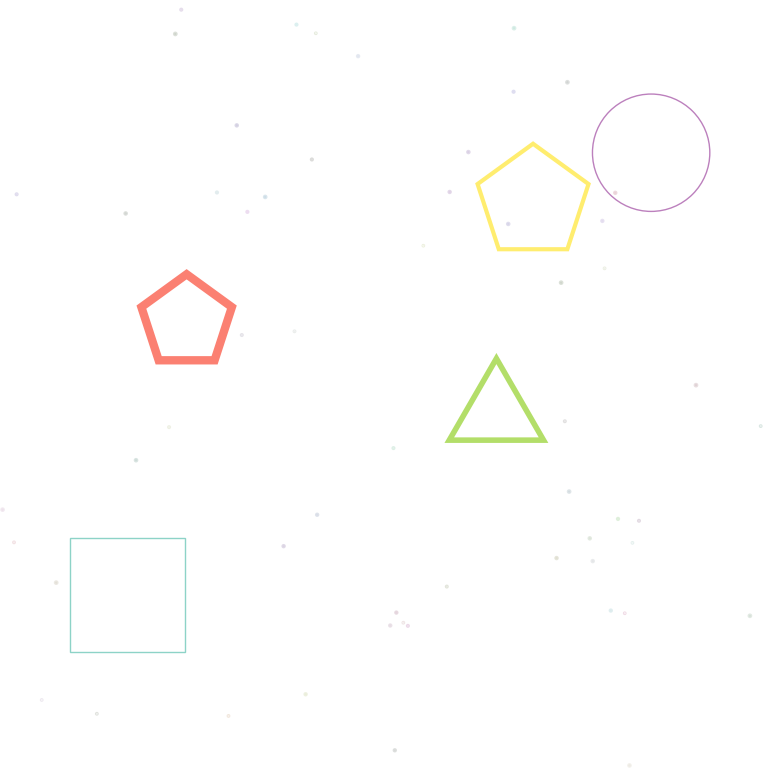[{"shape": "square", "thickness": 0.5, "radius": 0.37, "center": [0.165, 0.227]}, {"shape": "pentagon", "thickness": 3, "radius": 0.31, "center": [0.242, 0.582]}, {"shape": "triangle", "thickness": 2, "radius": 0.35, "center": [0.645, 0.464]}, {"shape": "circle", "thickness": 0.5, "radius": 0.38, "center": [0.846, 0.802]}, {"shape": "pentagon", "thickness": 1.5, "radius": 0.38, "center": [0.692, 0.738]}]